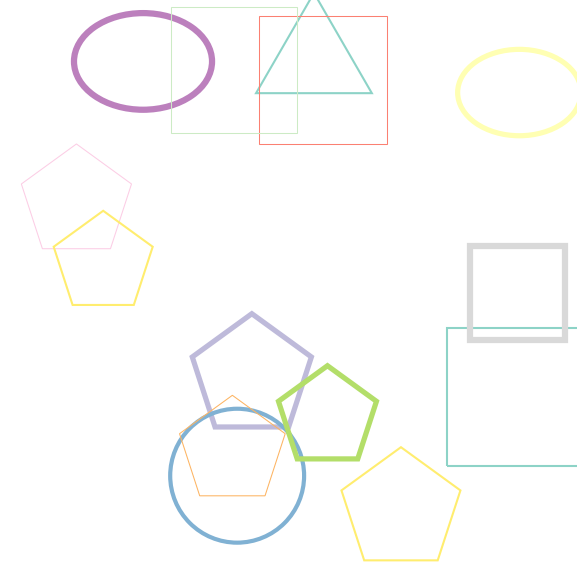[{"shape": "triangle", "thickness": 1, "radius": 0.58, "center": [0.544, 0.896]}, {"shape": "square", "thickness": 1, "radius": 0.6, "center": [0.893, 0.312]}, {"shape": "oval", "thickness": 2.5, "radius": 0.53, "center": [0.899, 0.839]}, {"shape": "pentagon", "thickness": 2.5, "radius": 0.54, "center": [0.436, 0.348]}, {"shape": "square", "thickness": 0.5, "radius": 0.55, "center": [0.559, 0.861]}, {"shape": "circle", "thickness": 2, "radius": 0.58, "center": [0.411, 0.175]}, {"shape": "pentagon", "thickness": 0.5, "radius": 0.48, "center": [0.402, 0.218]}, {"shape": "pentagon", "thickness": 2.5, "radius": 0.45, "center": [0.567, 0.277]}, {"shape": "pentagon", "thickness": 0.5, "radius": 0.5, "center": [0.132, 0.65]}, {"shape": "square", "thickness": 3, "radius": 0.41, "center": [0.896, 0.492]}, {"shape": "oval", "thickness": 3, "radius": 0.6, "center": [0.248, 0.893]}, {"shape": "square", "thickness": 0.5, "radius": 0.54, "center": [0.405, 0.878]}, {"shape": "pentagon", "thickness": 1, "radius": 0.45, "center": [0.179, 0.544]}, {"shape": "pentagon", "thickness": 1, "radius": 0.54, "center": [0.694, 0.116]}]